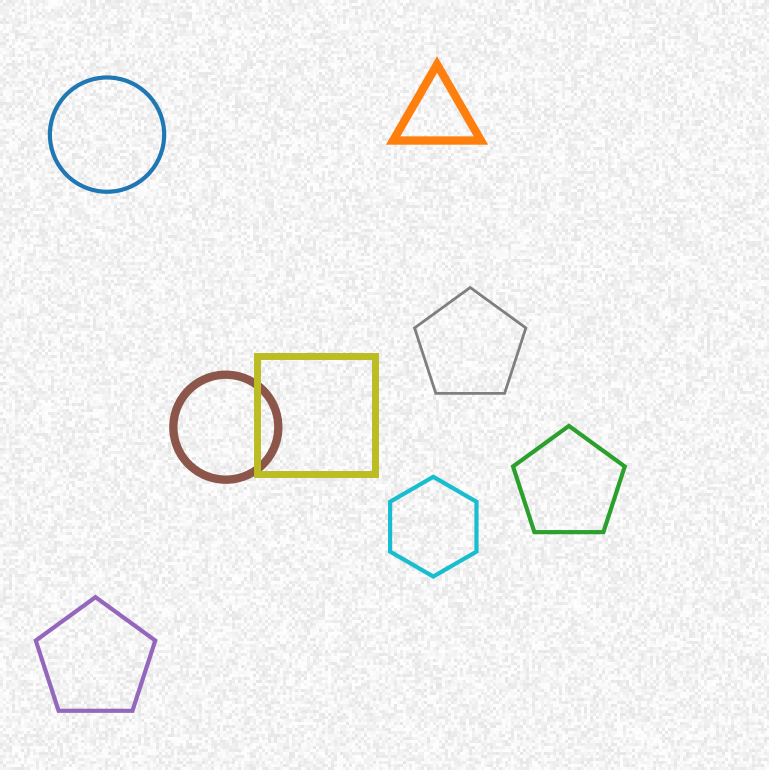[{"shape": "circle", "thickness": 1.5, "radius": 0.37, "center": [0.139, 0.825]}, {"shape": "triangle", "thickness": 3, "radius": 0.33, "center": [0.568, 0.85]}, {"shape": "pentagon", "thickness": 1.5, "radius": 0.38, "center": [0.739, 0.371]}, {"shape": "pentagon", "thickness": 1.5, "radius": 0.41, "center": [0.124, 0.143]}, {"shape": "circle", "thickness": 3, "radius": 0.34, "center": [0.293, 0.445]}, {"shape": "pentagon", "thickness": 1, "radius": 0.38, "center": [0.611, 0.551]}, {"shape": "square", "thickness": 2.5, "radius": 0.38, "center": [0.411, 0.461]}, {"shape": "hexagon", "thickness": 1.5, "radius": 0.32, "center": [0.563, 0.316]}]